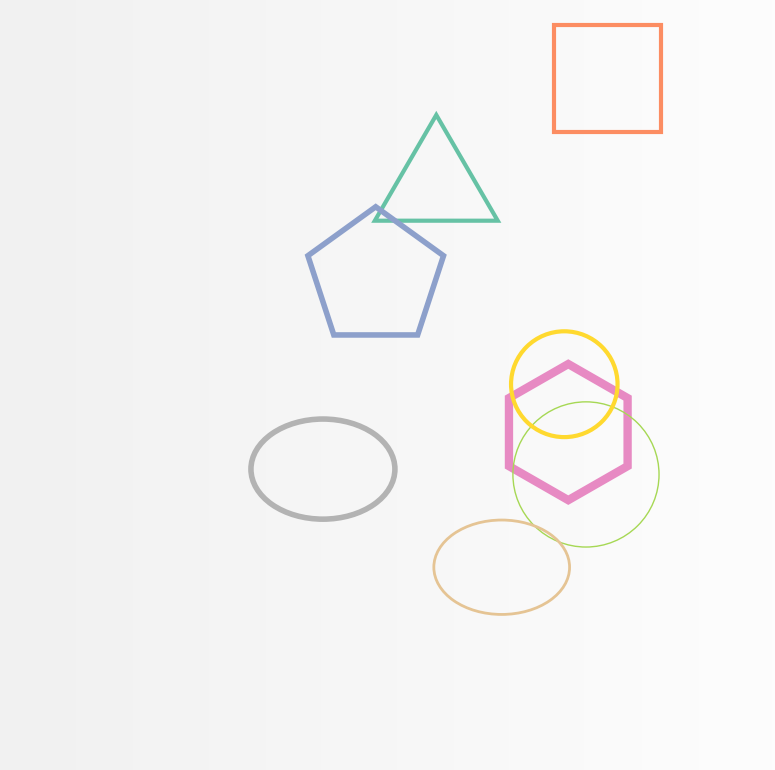[{"shape": "triangle", "thickness": 1.5, "radius": 0.46, "center": [0.563, 0.759]}, {"shape": "square", "thickness": 1.5, "radius": 0.34, "center": [0.784, 0.898]}, {"shape": "pentagon", "thickness": 2, "radius": 0.46, "center": [0.485, 0.639]}, {"shape": "hexagon", "thickness": 3, "radius": 0.44, "center": [0.733, 0.439]}, {"shape": "circle", "thickness": 0.5, "radius": 0.47, "center": [0.756, 0.384]}, {"shape": "circle", "thickness": 1.5, "radius": 0.34, "center": [0.728, 0.501]}, {"shape": "oval", "thickness": 1, "radius": 0.44, "center": [0.647, 0.263]}, {"shape": "oval", "thickness": 2, "radius": 0.46, "center": [0.417, 0.391]}]